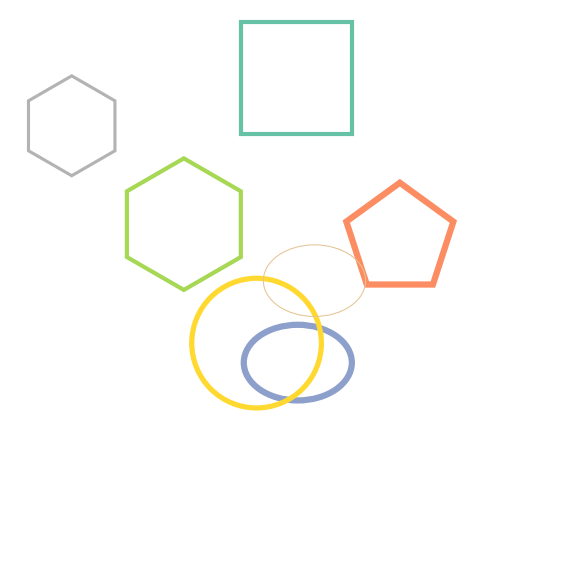[{"shape": "square", "thickness": 2, "radius": 0.48, "center": [0.513, 0.865]}, {"shape": "pentagon", "thickness": 3, "radius": 0.49, "center": [0.692, 0.585]}, {"shape": "oval", "thickness": 3, "radius": 0.47, "center": [0.516, 0.371]}, {"shape": "hexagon", "thickness": 2, "radius": 0.57, "center": [0.318, 0.611]}, {"shape": "circle", "thickness": 2.5, "radius": 0.56, "center": [0.444, 0.405]}, {"shape": "oval", "thickness": 0.5, "radius": 0.44, "center": [0.545, 0.513]}, {"shape": "hexagon", "thickness": 1.5, "radius": 0.43, "center": [0.124, 0.781]}]